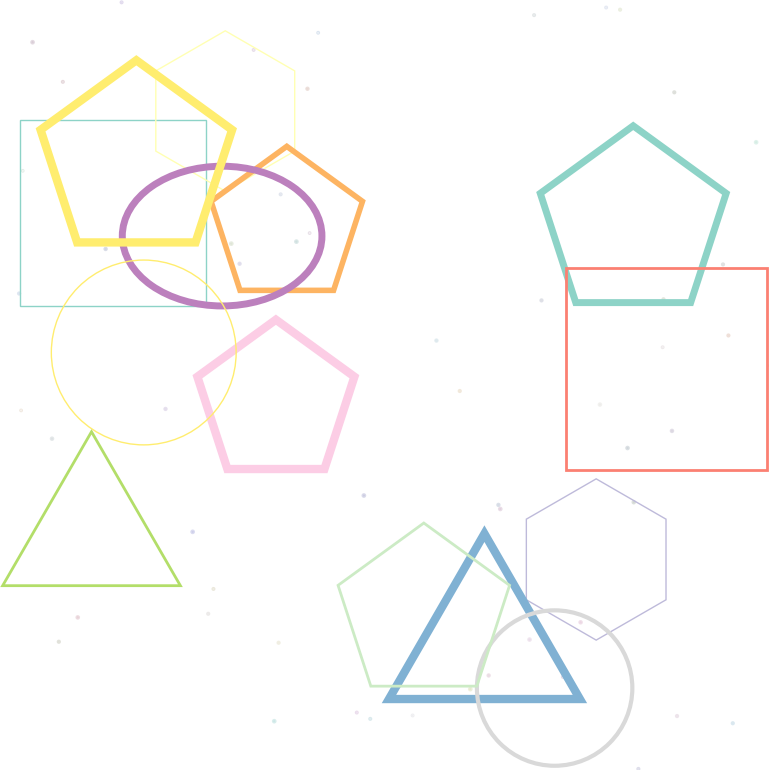[{"shape": "pentagon", "thickness": 2.5, "radius": 0.63, "center": [0.822, 0.71]}, {"shape": "square", "thickness": 0.5, "radius": 0.6, "center": [0.147, 0.723]}, {"shape": "hexagon", "thickness": 0.5, "radius": 0.52, "center": [0.293, 0.856]}, {"shape": "hexagon", "thickness": 0.5, "radius": 0.52, "center": [0.774, 0.273]}, {"shape": "square", "thickness": 1, "radius": 0.65, "center": [0.866, 0.521]}, {"shape": "triangle", "thickness": 3, "radius": 0.72, "center": [0.629, 0.164]}, {"shape": "pentagon", "thickness": 2, "radius": 0.52, "center": [0.372, 0.707]}, {"shape": "triangle", "thickness": 1, "radius": 0.67, "center": [0.119, 0.306]}, {"shape": "pentagon", "thickness": 3, "radius": 0.54, "center": [0.358, 0.478]}, {"shape": "circle", "thickness": 1.5, "radius": 0.5, "center": [0.72, 0.106]}, {"shape": "oval", "thickness": 2.5, "radius": 0.65, "center": [0.288, 0.693]}, {"shape": "pentagon", "thickness": 1, "radius": 0.59, "center": [0.55, 0.204]}, {"shape": "pentagon", "thickness": 3, "radius": 0.65, "center": [0.177, 0.791]}, {"shape": "circle", "thickness": 0.5, "radius": 0.6, "center": [0.187, 0.542]}]